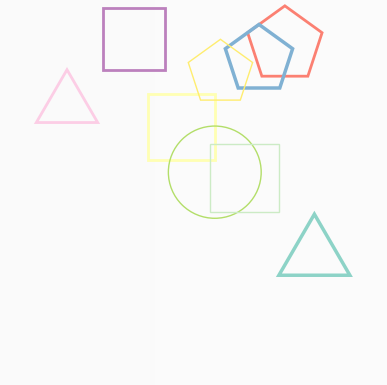[{"shape": "triangle", "thickness": 2.5, "radius": 0.53, "center": [0.811, 0.338]}, {"shape": "square", "thickness": 2, "radius": 0.43, "center": [0.468, 0.67]}, {"shape": "pentagon", "thickness": 2, "radius": 0.5, "center": [0.735, 0.884]}, {"shape": "pentagon", "thickness": 2.5, "radius": 0.46, "center": [0.668, 0.845]}, {"shape": "circle", "thickness": 1, "radius": 0.6, "center": [0.554, 0.553]}, {"shape": "triangle", "thickness": 2, "radius": 0.46, "center": [0.173, 0.727]}, {"shape": "square", "thickness": 2, "radius": 0.4, "center": [0.345, 0.898]}, {"shape": "square", "thickness": 1, "radius": 0.45, "center": [0.632, 0.538]}, {"shape": "pentagon", "thickness": 1, "radius": 0.44, "center": [0.569, 0.811]}]